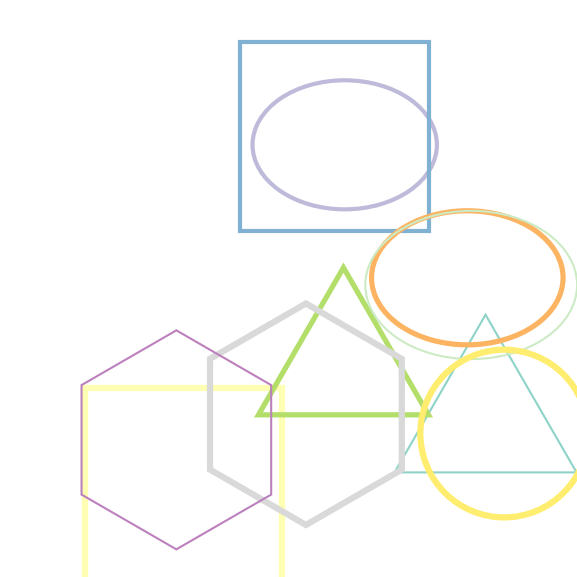[{"shape": "triangle", "thickness": 1, "radius": 0.91, "center": [0.841, 0.272]}, {"shape": "square", "thickness": 3, "radius": 0.85, "center": [0.318, 0.156]}, {"shape": "oval", "thickness": 2, "radius": 0.8, "center": [0.597, 0.748]}, {"shape": "square", "thickness": 2, "radius": 0.82, "center": [0.579, 0.763]}, {"shape": "oval", "thickness": 2.5, "radius": 0.83, "center": [0.809, 0.518]}, {"shape": "triangle", "thickness": 2.5, "radius": 0.85, "center": [0.595, 0.366]}, {"shape": "hexagon", "thickness": 3, "radius": 0.96, "center": [0.53, 0.282]}, {"shape": "hexagon", "thickness": 1, "radius": 0.95, "center": [0.305, 0.238]}, {"shape": "oval", "thickness": 1, "radius": 0.92, "center": [0.816, 0.506]}, {"shape": "circle", "thickness": 3, "radius": 0.73, "center": [0.873, 0.248]}]